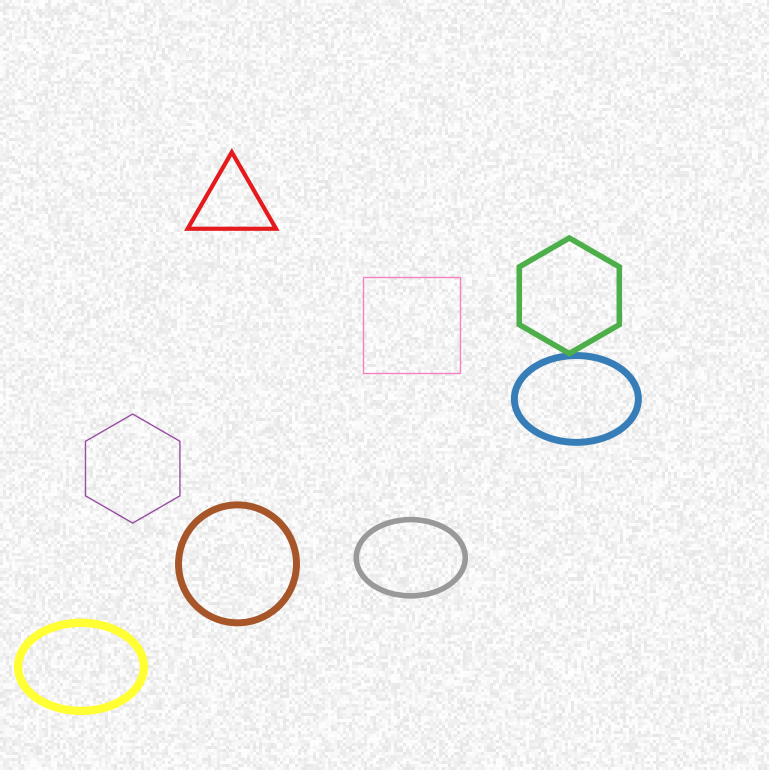[{"shape": "triangle", "thickness": 1.5, "radius": 0.33, "center": [0.301, 0.736]}, {"shape": "oval", "thickness": 2.5, "radius": 0.4, "center": [0.749, 0.482]}, {"shape": "hexagon", "thickness": 2, "radius": 0.38, "center": [0.739, 0.616]}, {"shape": "hexagon", "thickness": 0.5, "radius": 0.35, "center": [0.172, 0.391]}, {"shape": "oval", "thickness": 3, "radius": 0.41, "center": [0.105, 0.134]}, {"shape": "circle", "thickness": 2.5, "radius": 0.38, "center": [0.308, 0.268]}, {"shape": "square", "thickness": 0.5, "radius": 0.31, "center": [0.535, 0.578]}, {"shape": "oval", "thickness": 2, "radius": 0.35, "center": [0.533, 0.276]}]